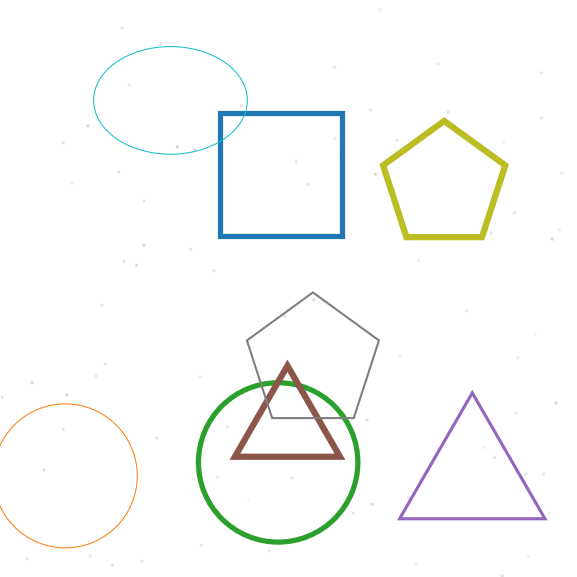[{"shape": "square", "thickness": 2.5, "radius": 0.53, "center": [0.487, 0.697]}, {"shape": "circle", "thickness": 0.5, "radius": 0.62, "center": [0.113, 0.175]}, {"shape": "circle", "thickness": 2.5, "radius": 0.69, "center": [0.482, 0.198]}, {"shape": "triangle", "thickness": 1.5, "radius": 0.73, "center": [0.818, 0.174]}, {"shape": "triangle", "thickness": 3, "radius": 0.53, "center": [0.498, 0.261]}, {"shape": "pentagon", "thickness": 1, "radius": 0.6, "center": [0.542, 0.372]}, {"shape": "pentagon", "thickness": 3, "radius": 0.56, "center": [0.769, 0.678]}, {"shape": "oval", "thickness": 0.5, "radius": 0.67, "center": [0.295, 0.825]}]